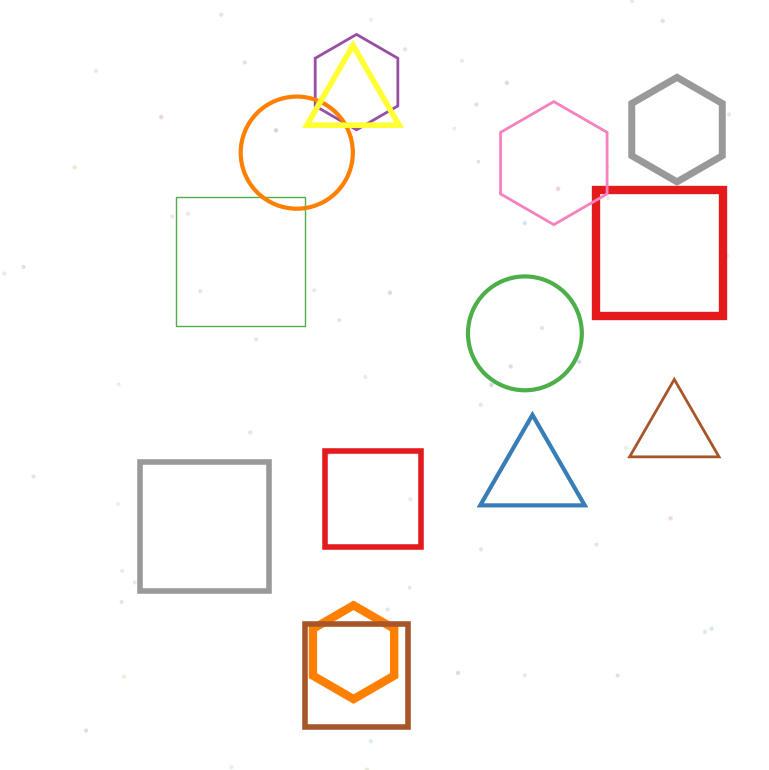[{"shape": "square", "thickness": 2, "radius": 0.31, "center": [0.484, 0.352]}, {"shape": "square", "thickness": 3, "radius": 0.41, "center": [0.857, 0.672]}, {"shape": "triangle", "thickness": 1.5, "radius": 0.39, "center": [0.692, 0.383]}, {"shape": "square", "thickness": 0.5, "radius": 0.42, "center": [0.312, 0.66]}, {"shape": "circle", "thickness": 1.5, "radius": 0.37, "center": [0.682, 0.567]}, {"shape": "hexagon", "thickness": 1, "radius": 0.31, "center": [0.463, 0.893]}, {"shape": "circle", "thickness": 1.5, "radius": 0.36, "center": [0.385, 0.802]}, {"shape": "hexagon", "thickness": 3, "radius": 0.3, "center": [0.459, 0.153]}, {"shape": "triangle", "thickness": 2, "radius": 0.35, "center": [0.458, 0.872]}, {"shape": "triangle", "thickness": 1, "radius": 0.34, "center": [0.876, 0.44]}, {"shape": "square", "thickness": 2, "radius": 0.34, "center": [0.463, 0.122]}, {"shape": "hexagon", "thickness": 1, "radius": 0.4, "center": [0.719, 0.788]}, {"shape": "hexagon", "thickness": 2.5, "radius": 0.34, "center": [0.879, 0.832]}, {"shape": "square", "thickness": 2, "radius": 0.42, "center": [0.266, 0.316]}]